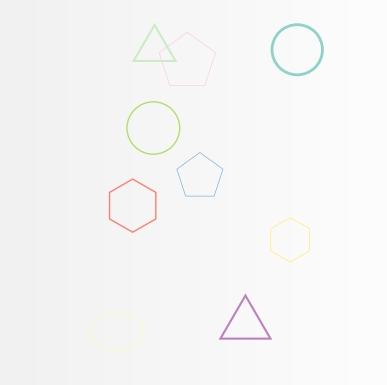[{"shape": "circle", "thickness": 2, "radius": 0.33, "center": [0.767, 0.871]}, {"shape": "oval", "thickness": 0.5, "radius": 0.34, "center": [0.302, 0.139]}, {"shape": "hexagon", "thickness": 1, "radius": 0.34, "center": [0.342, 0.466]}, {"shape": "pentagon", "thickness": 0.5, "radius": 0.31, "center": [0.516, 0.541]}, {"shape": "circle", "thickness": 1, "radius": 0.34, "center": [0.396, 0.667]}, {"shape": "pentagon", "thickness": 0.5, "radius": 0.38, "center": [0.483, 0.84]}, {"shape": "triangle", "thickness": 1.5, "radius": 0.37, "center": [0.633, 0.158]}, {"shape": "triangle", "thickness": 1.5, "radius": 0.31, "center": [0.399, 0.873]}, {"shape": "hexagon", "thickness": 0.5, "radius": 0.29, "center": [0.749, 0.377]}]